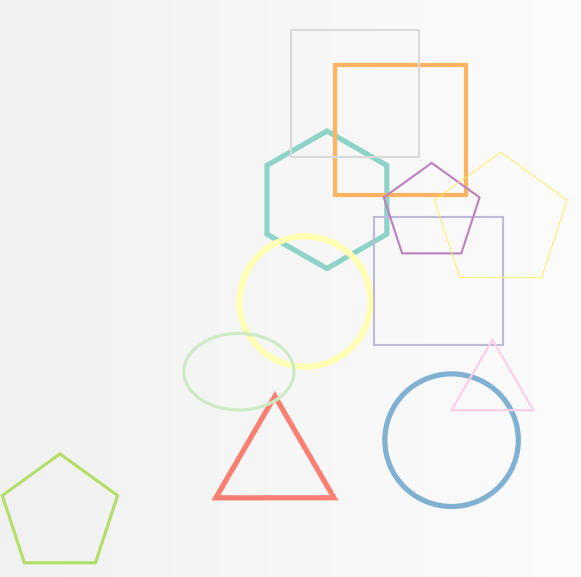[{"shape": "hexagon", "thickness": 2.5, "radius": 0.6, "center": [0.562, 0.653]}, {"shape": "circle", "thickness": 3, "radius": 0.56, "center": [0.525, 0.477]}, {"shape": "square", "thickness": 1, "radius": 0.56, "center": [0.754, 0.513]}, {"shape": "triangle", "thickness": 2.5, "radius": 0.59, "center": [0.473, 0.196]}, {"shape": "circle", "thickness": 2.5, "radius": 0.57, "center": [0.777, 0.237]}, {"shape": "square", "thickness": 2, "radius": 0.56, "center": [0.689, 0.774]}, {"shape": "pentagon", "thickness": 1.5, "radius": 0.52, "center": [0.103, 0.109]}, {"shape": "triangle", "thickness": 1, "radius": 0.41, "center": [0.847, 0.33]}, {"shape": "square", "thickness": 1, "radius": 0.55, "center": [0.611, 0.838]}, {"shape": "pentagon", "thickness": 1, "radius": 0.43, "center": [0.743, 0.63]}, {"shape": "oval", "thickness": 1.5, "radius": 0.47, "center": [0.411, 0.356]}, {"shape": "pentagon", "thickness": 0.5, "radius": 0.6, "center": [0.862, 0.615]}]